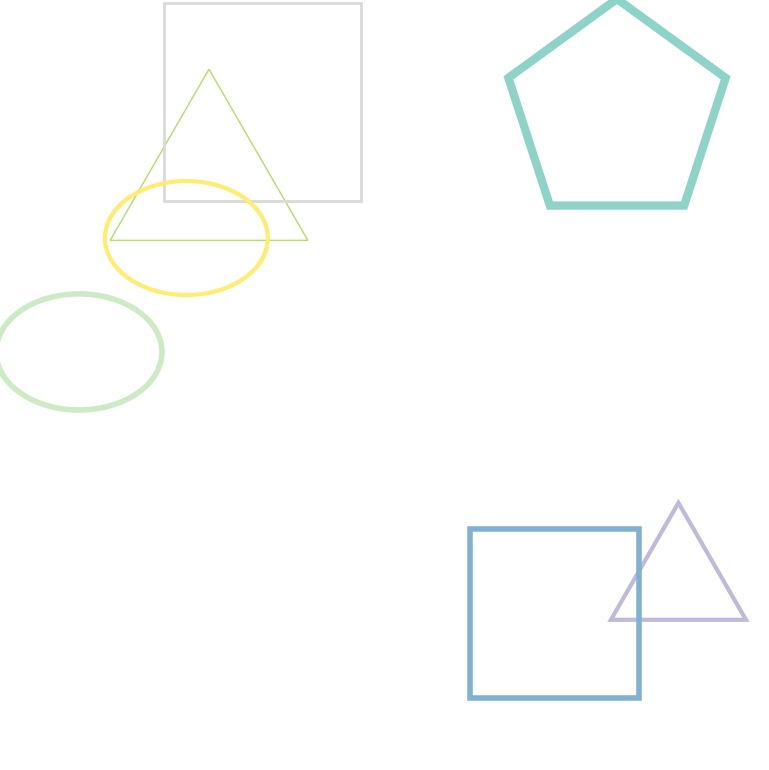[{"shape": "pentagon", "thickness": 3, "radius": 0.74, "center": [0.801, 0.853]}, {"shape": "triangle", "thickness": 1.5, "radius": 0.51, "center": [0.881, 0.246]}, {"shape": "square", "thickness": 2, "radius": 0.55, "center": [0.72, 0.203]}, {"shape": "triangle", "thickness": 0.5, "radius": 0.74, "center": [0.271, 0.762]}, {"shape": "square", "thickness": 1, "radius": 0.64, "center": [0.341, 0.867]}, {"shape": "oval", "thickness": 2, "radius": 0.54, "center": [0.103, 0.543]}, {"shape": "oval", "thickness": 1.5, "radius": 0.53, "center": [0.242, 0.691]}]